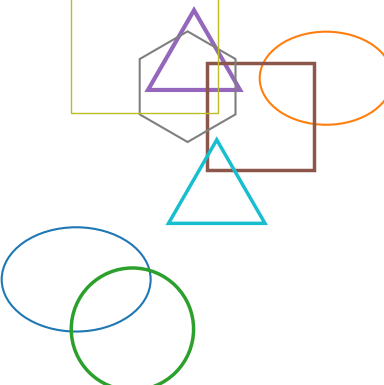[{"shape": "oval", "thickness": 1.5, "radius": 0.97, "center": [0.198, 0.274]}, {"shape": "oval", "thickness": 1.5, "radius": 0.86, "center": [0.847, 0.797]}, {"shape": "circle", "thickness": 2.5, "radius": 0.79, "center": [0.344, 0.145]}, {"shape": "triangle", "thickness": 3, "radius": 0.69, "center": [0.504, 0.835]}, {"shape": "square", "thickness": 2.5, "radius": 0.7, "center": [0.677, 0.698]}, {"shape": "hexagon", "thickness": 1.5, "radius": 0.72, "center": [0.487, 0.775]}, {"shape": "square", "thickness": 1, "radius": 0.95, "center": [0.376, 0.897]}, {"shape": "triangle", "thickness": 2.5, "radius": 0.72, "center": [0.563, 0.492]}]